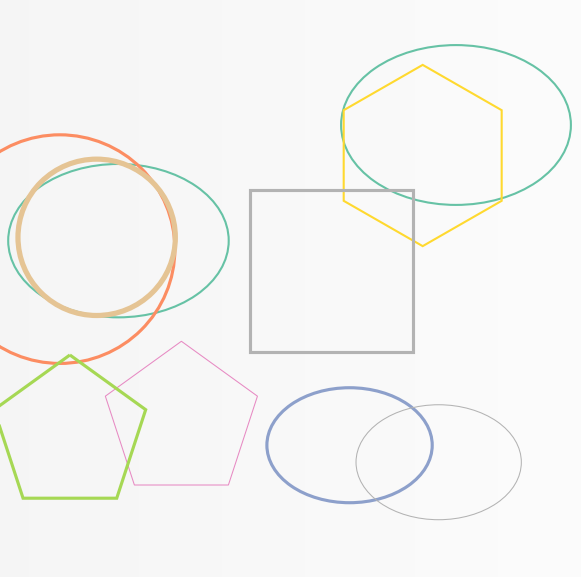[{"shape": "oval", "thickness": 1, "radius": 0.95, "center": [0.204, 0.582]}, {"shape": "oval", "thickness": 1, "radius": 0.99, "center": [0.785, 0.783]}, {"shape": "circle", "thickness": 1.5, "radius": 0.99, "center": [0.103, 0.568]}, {"shape": "oval", "thickness": 1.5, "radius": 0.71, "center": [0.601, 0.228]}, {"shape": "pentagon", "thickness": 0.5, "radius": 0.69, "center": [0.312, 0.271]}, {"shape": "pentagon", "thickness": 1.5, "radius": 0.69, "center": [0.12, 0.247]}, {"shape": "hexagon", "thickness": 1, "radius": 0.78, "center": [0.727, 0.73]}, {"shape": "circle", "thickness": 2.5, "radius": 0.68, "center": [0.166, 0.588]}, {"shape": "oval", "thickness": 0.5, "radius": 0.71, "center": [0.755, 0.199]}, {"shape": "square", "thickness": 1.5, "radius": 0.7, "center": [0.57, 0.53]}]